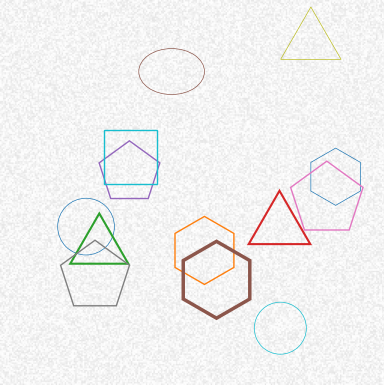[{"shape": "circle", "thickness": 0.5, "radius": 0.37, "center": [0.223, 0.411]}, {"shape": "hexagon", "thickness": 0.5, "radius": 0.37, "center": [0.872, 0.541]}, {"shape": "hexagon", "thickness": 1, "radius": 0.44, "center": [0.531, 0.35]}, {"shape": "triangle", "thickness": 1.5, "radius": 0.44, "center": [0.258, 0.359]}, {"shape": "triangle", "thickness": 1.5, "radius": 0.46, "center": [0.726, 0.412]}, {"shape": "pentagon", "thickness": 1, "radius": 0.41, "center": [0.336, 0.551]}, {"shape": "oval", "thickness": 0.5, "radius": 0.43, "center": [0.446, 0.814]}, {"shape": "hexagon", "thickness": 2.5, "radius": 0.5, "center": [0.562, 0.273]}, {"shape": "pentagon", "thickness": 1, "radius": 0.49, "center": [0.849, 0.483]}, {"shape": "pentagon", "thickness": 1, "radius": 0.47, "center": [0.247, 0.282]}, {"shape": "triangle", "thickness": 0.5, "radius": 0.45, "center": [0.807, 0.891]}, {"shape": "square", "thickness": 1, "radius": 0.35, "center": [0.339, 0.592]}, {"shape": "circle", "thickness": 0.5, "radius": 0.34, "center": [0.728, 0.148]}]